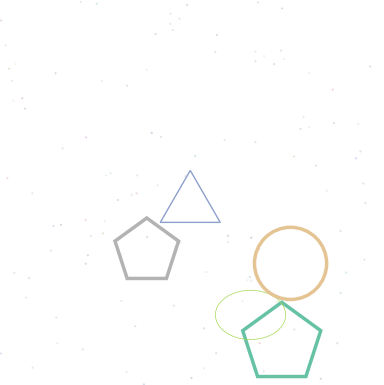[{"shape": "pentagon", "thickness": 2.5, "radius": 0.53, "center": [0.732, 0.108]}, {"shape": "triangle", "thickness": 1, "radius": 0.45, "center": [0.494, 0.467]}, {"shape": "oval", "thickness": 0.5, "radius": 0.46, "center": [0.651, 0.182]}, {"shape": "circle", "thickness": 2.5, "radius": 0.47, "center": [0.755, 0.316]}, {"shape": "pentagon", "thickness": 2.5, "radius": 0.43, "center": [0.381, 0.347]}]